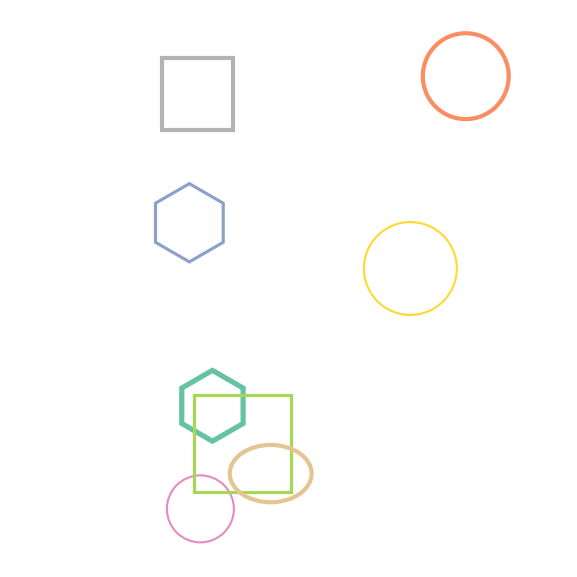[{"shape": "hexagon", "thickness": 2.5, "radius": 0.31, "center": [0.368, 0.296]}, {"shape": "circle", "thickness": 2, "radius": 0.37, "center": [0.807, 0.867]}, {"shape": "hexagon", "thickness": 1.5, "radius": 0.34, "center": [0.328, 0.613]}, {"shape": "circle", "thickness": 1, "radius": 0.29, "center": [0.347, 0.118]}, {"shape": "square", "thickness": 1.5, "radius": 0.42, "center": [0.42, 0.231]}, {"shape": "circle", "thickness": 1, "radius": 0.4, "center": [0.711, 0.534]}, {"shape": "oval", "thickness": 2, "radius": 0.35, "center": [0.469, 0.179]}, {"shape": "square", "thickness": 2, "radius": 0.31, "center": [0.343, 0.836]}]